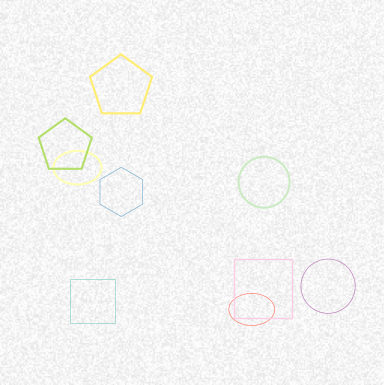[{"shape": "square", "thickness": 0.5, "radius": 0.29, "center": [0.24, 0.218]}, {"shape": "oval", "thickness": 1.5, "radius": 0.31, "center": [0.201, 0.564]}, {"shape": "oval", "thickness": 0.5, "radius": 0.3, "center": [0.654, 0.196]}, {"shape": "hexagon", "thickness": 0.5, "radius": 0.32, "center": [0.315, 0.502]}, {"shape": "pentagon", "thickness": 1.5, "radius": 0.36, "center": [0.169, 0.62]}, {"shape": "square", "thickness": 1, "radius": 0.38, "center": [0.683, 0.25]}, {"shape": "circle", "thickness": 0.5, "radius": 0.35, "center": [0.852, 0.257]}, {"shape": "circle", "thickness": 1.5, "radius": 0.33, "center": [0.686, 0.527]}, {"shape": "pentagon", "thickness": 1.5, "radius": 0.42, "center": [0.314, 0.774]}]